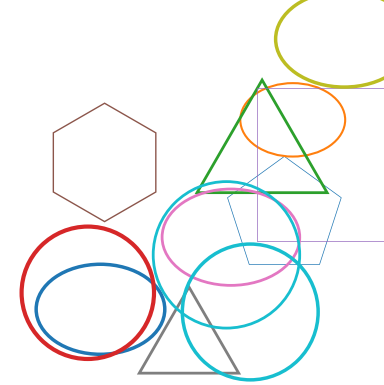[{"shape": "oval", "thickness": 2.5, "radius": 0.84, "center": [0.261, 0.197]}, {"shape": "pentagon", "thickness": 0.5, "radius": 0.78, "center": [0.739, 0.439]}, {"shape": "oval", "thickness": 1.5, "radius": 0.68, "center": [0.76, 0.689]}, {"shape": "triangle", "thickness": 2, "radius": 0.98, "center": [0.681, 0.597]}, {"shape": "circle", "thickness": 3, "radius": 0.86, "center": [0.228, 0.24]}, {"shape": "square", "thickness": 0.5, "radius": 0.99, "center": [0.866, 0.573]}, {"shape": "hexagon", "thickness": 1, "radius": 0.77, "center": [0.272, 0.578]}, {"shape": "oval", "thickness": 2, "radius": 0.89, "center": [0.6, 0.384]}, {"shape": "triangle", "thickness": 2, "radius": 0.75, "center": [0.491, 0.105]}, {"shape": "oval", "thickness": 2.5, "radius": 0.89, "center": [0.894, 0.899]}, {"shape": "circle", "thickness": 2.5, "radius": 0.88, "center": [0.65, 0.19]}, {"shape": "circle", "thickness": 2, "radius": 0.95, "center": [0.588, 0.338]}]